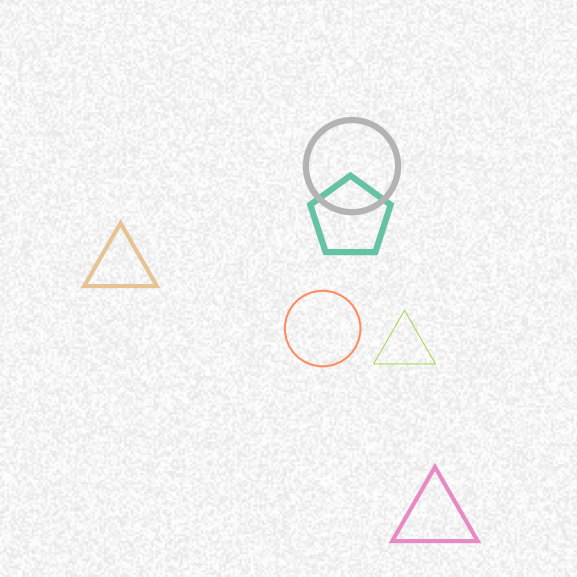[{"shape": "pentagon", "thickness": 3, "radius": 0.37, "center": [0.607, 0.622]}, {"shape": "circle", "thickness": 1, "radius": 0.33, "center": [0.559, 0.43]}, {"shape": "triangle", "thickness": 2, "radius": 0.43, "center": [0.753, 0.105]}, {"shape": "triangle", "thickness": 0.5, "radius": 0.31, "center": [0.7, 0.4]}, {"shape": "triangle", "thickness": 2, "radius": 0.36, "center": [0.209, 0.54]}, {"shape": "circle", "thickness": 3, "radius": 0.4, "center": [0.609, 0.711]}]